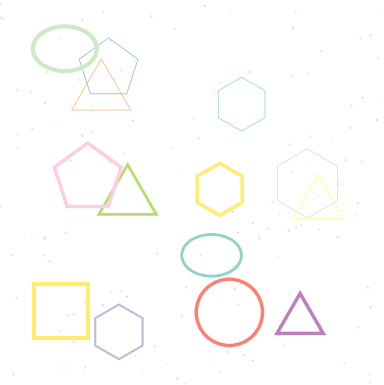[{"shape": "hexagon", "thickness": 0.5, "radius": 0.35, "center": [0.627, 0.729]}, {"shape": "oval", "thickness": 2, "radius": 0.39, "center": [0.55, 0.337]}, {"shape": "triangle", "thickness": 1, "radius": 0.38, "center": [0.826, 0.471]}, {"shape": "hexagon", "thickness": 1.5, "radius": 0.36, "center": [0.309, 0.138]}, {"shape": "circle", "thickness": 2.5, "radius": 0.43, "center": [0.596, 0.189]}, {"shape": "pentagon", "thickness": 0.5, "radius": 0.4, "center": [0.282, 0.821]}, {"shape": "triangle", "thickness": 0.5, "radius": 0.44, "center": [0.263, 0.759]}, {"shape": "triangle", "thickness": 2, "radius": 0.43, "center": [0.332, 0.486]}, {"shape": "pentagon", "thickness": 2.5, "radius": 0.46, "center": [0.228, 0.537]}, {"shape": "hexagon", "thickness": 0.5, "radius": 0.45, "center": [0.799, 0.524]}, {"shape": "triangle", "thickness": 2.5, "radius": 0.35, "center": [0.779, 0.169]}, {"shape": "oval", "thickness": 3, "radius": 0.42, "center": [0.168, 0.873]}, {"shape": "hexagon", "thickness": 2.5, "radius": 0.34, "center": [0.571, 0.508]}, {"shape": "square", "thickness": 3, "radius": 0.35, "center": [0.159, 0.191]}]